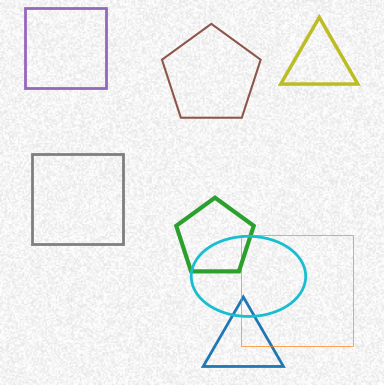[{"shape": "triangle", "thickness": 2, "radius": 0.6, "center": [0.632, 0.108]}, {"shape": "square", "thickness": 0.5, "radius": 0.72, "center": [0.771, 0.246]}, {"shape": "pentagon", "thickness": 3, "radius": 0.53, "center": [0.558, 0.381]}, {"shape": "square", "thickness": 2, "radius": 0.53, "center": [0.17, 0.875]}, {"shape": "pentagon", "thickness": 1.5, "radius": 0.67, "center": [0.549, 0.803]}, {"shape": "square", "thickness": 2, "radius": 0.59, "center": [0.201, 0.484]}, {"shape": "triangle", "thickness": 2.5, "radius": 0.58, "center": [0.829, 0.839]}, {"shape": "oval", "thickness": 2, "radius": 0.74, "center": [0.645, 0.282]}]